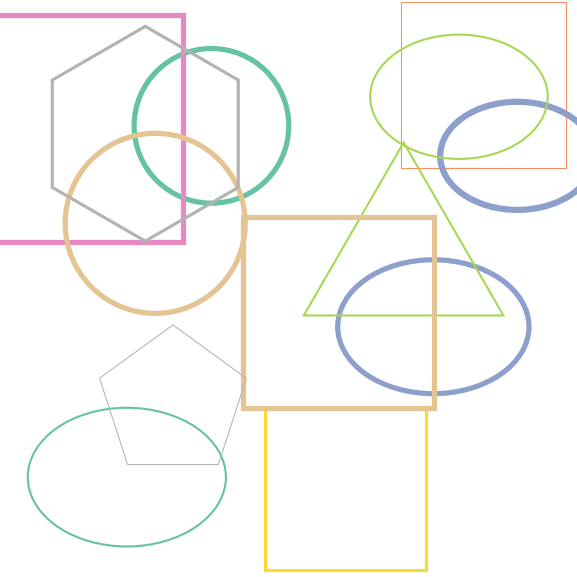[{"shape": "circle", "thickness": 2.5, "radius": 0.67, "center": [0.366, 0.781]}, {"shape": "oval", "thickness": 1, "radius": 0.86, "center": [0.22, 0.173]}, {"shape": "square", "thickness": 0.5, "radius": 0.72, "center": [0.837, 0.852]}, {"shape": "oval", "thickness": 3, "radius": 0.67, "center": [0.896, 0.729]}, {"shape": "oval", "thickness": 2.5, "radius": 0.83, "center": [0.75, 0.433]}, {"shape": "square", "thickness": 2.5, "radius": 0.98, "center": [0.121, 0.776]}, {"shape": "triangle", "thickness": 1, "radius": 1.0, "center": [0.699, 0.553]}, {"shape": "oval", "thickness": 1, "radius": 0.77, "center": [0.795, 0.832]}, {"shape": "square", "thickness": 1.5, "radius": 0.7, "center": [0.599, 0.152]}, {"shape": "circle", "thickness": 2.5, "radius": 0.78, "center": [0.269, 0.612]}, {"shape": "square", "thickness": 2.5, "radius": 0.83, "center": [0.586, 0.457]}, {"shape": "pentagon", "thickness": 0.5, "radius": 0.67, "center": [0.3, 0.303]}, {"shape": "hexagon", "thickness": 1.5, "radius": 0.93, "center": [0.252, 0.768]}]